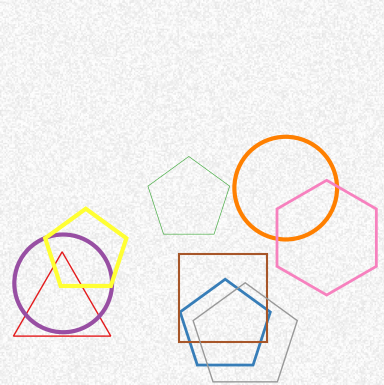[{"shape": "triangle", "thickness": 1, "radius": 0.73, "center": [0.161, 0.2]}, {"shape": "pentagon", "thickness": 2, "radius": 0.62, "center": [0.585, 0.151]}, {"shape": "pentagon", "thickness": 0.5, "radius": 0.56, "center": [0.49, 0.482]}, {"shape": "circle", "thickness": 3, "radius": 0.63, "center": [0.164, 0.264]}, {"shape": "circle", "thickness": 3, "radius": 0.67, "center": [0.742, 0.511]}, {"shape": "pentagon", "thickness": 3, "radius": 0.55, "center": [0.223, 0.347]}, {"shape": "square", "thickness": 1.5, "radius": 0.57, "center": [0.58, 0.225]}, {"shape": "hexagon", "thickness": 2, "radius": 0.74, "center": [0.848, 0.383]}, {"shape": "pentagon", "thickness": 1, "radius": 0.71, "center": [0.637, 0.123]}]